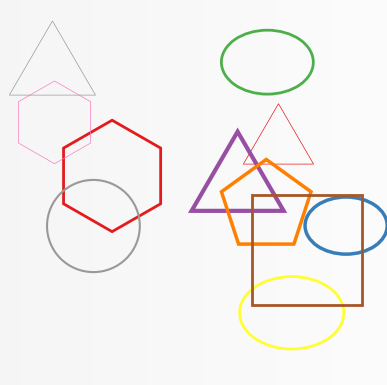[{"shape": "hexagon", "thickness": 2, "radius": 0.72, "center": [0.289, 0.543]}, {"shape": "triangle", "thickness": 0.5, "radius": 0.52, "center": [0.719, 0.626]}, {"shape": "oval", "thickness": 2.5, "radius": 0.53, "center": [0.893, 0.414]}, {"shape": "oval", "thickness": 2, "radius": 0.59, "center": [0.69, 0.839]}, {"shape": "triangle", "thickness": 3, "radius": 0.69, "center": [0.613, 0.521]}, {"shape": "pentagon", "thickness": 2.5, "radius": 0.61, "center": [0.687, 0.464]}, {"shape": "oval", "thickness": 2, "radius": 0.67, "center": [0.753, 0.188]}, {"shape": "square", "thickness": 2, "radius": 0.71, "center": [0.792, 0.35]}, {"shape": "hexagon", "thickness": 0.5, "radius": 0.54, "center": [0.141, 0.682]}, {"shape": "triangle", "thickness": 0.5, "radius": 0.64, "center": [0.135, 0.817]}, {"shape": "circle", "thickness": 1.5, "radius": 0.6, "center": [0.241, 0.413]}]